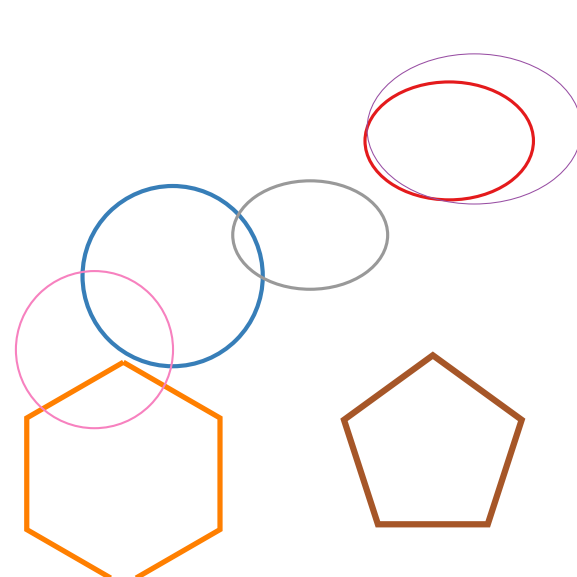[{"shape": "oval", "thickness": 1.5, "radius": 0.73, "center": [0.778, 0.755]}, {"shape": "circle", "thickness": 2, "radius": 0.78, "center": [0.299, 0.521]}, {"shape": "oval", "thickness": 0.5, "radius": 0.93, "center": [0.821, 0.776]}, {"shape": "hexagon", "thickness": 2.5, "radius": 0.97, "center": [0.214, 0.179]}, {"shape": "pentagon", "thickness": 3, "radius": 0.81, "center": [0.75, 0.222]}, {"shape": "circle", "thickness": 1, "radius": 0.68, "center": [0.164, 0.394]}, {"shape": "oval", "thickness": 1.5, "radius": 0.67, "center": [0.537, 0.592]}]